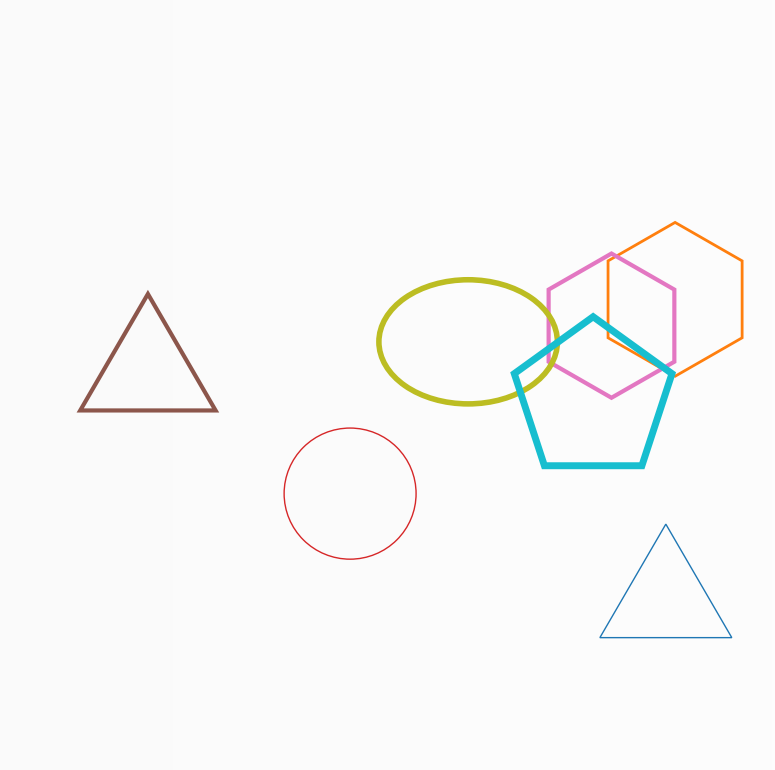[{"shape": "triangle", "thickness": 0.5, "radius": 0.49, "center": [0.859, 0.221]}, {"shape": "hexagon", "thickness": 1, "radius": 0.5, "center": [0.871, 0.611]}, {"shape": "circle", "thickness": 0.5, "radius": 0.43, "center": [0.452, 0.359]}, {"shape": "triangle", "thickness": 1.5, "radius": 0.5, "center": [0.191, 0.517]}, {"shape": "hexagon", "thickness": 1.5, "radius": 0.47, "center": [0.789, 0.577]}, {"shape": "oval", "thickness": 2, "radius": 0.58, "center": [0.604, 0.556]}, {"shape": "pentagon", "thickness": 2.5, "radius": 0.53, "center": [0.765, 0.482]}]